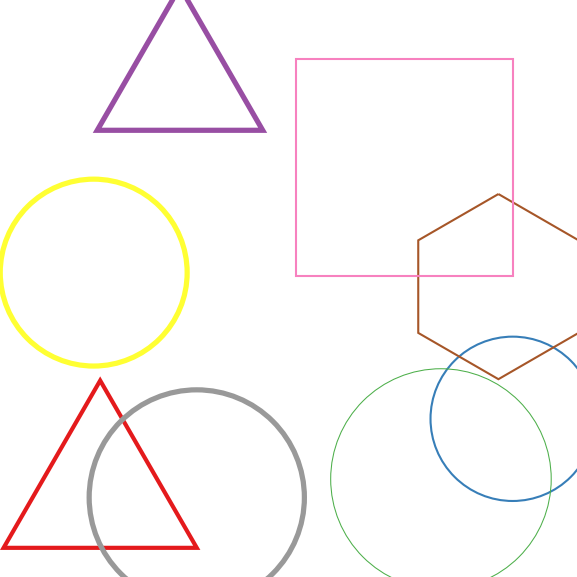[{"shape": "triangle", "thickness": 2, "radius": 0.97, "center": [0.173, 0.147]}, {"shape": "circle", "thickness": 1, "radius": 0.71, "center": [0.888, 0.274]}, {"shape": "circle", "thickness": 0.5, "radius": 0.95, "center": [0.764, 0.17]}, {"shape": "triangle", "thickness": 2.5, "radius": 0.83, "center": [0.312, 0.856]}, {"shape": "circle", "thickness": 2.5, "radius": 0.81, "center": [0.162, 0.527]}, {"shape": "hexagon", "thickness": 1, "radius": 0.8, "center": [0.863, 0.503]}, {"shape": "square", "thickness": 1, "radius": 0.94, "center": [0.7, 0.71]}, {"shape": "circle", "thickness": 2.5, "radius": 0.93, "center": [0.341, 0.138]}]